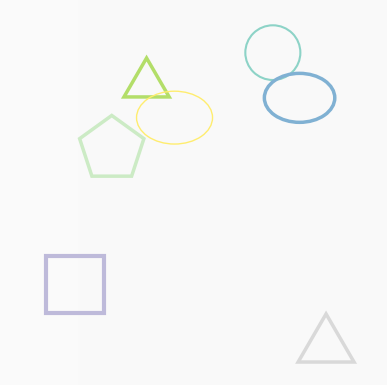[{"shape": "circle", "thickness": 1.5, "radius": 0.36, "center": [0.704, 0.863]}, {"shape": "square", "thickness": 3, "radius": 0.37, "center": [0.193, 0.261]}, {"shape": "oval", "thickness": 2.5, "radius": 0.45, "center": [0.773, 0.746]}, {"shape": "triangle", "thickness": 2.5, "radius": 0.34, "center": [0.378, 0.782]}, {"shape": "triangle", "thickness": 2.5, "radius": 0.42, "center": [0.841, 0.101]}, {"shape": "pentagon", "thickness": 2.5, "radius": 0.44, "center": [0.288, 0.613]}, {"shape": "oval", "thickness": 1, "radius": 0.49, "center": [0.45, 0.695]}]